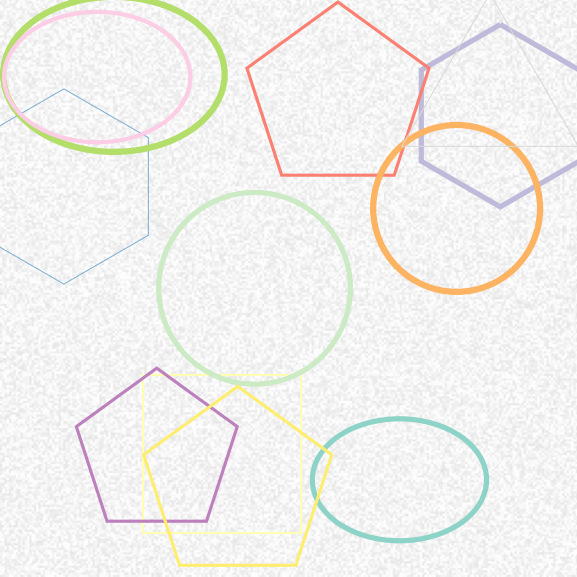[{"shape": "oval", "thickness": 2.5, "radius": 0.75, "center": [0.692, 0.168]}, {"shape": "square", "thickness": 1, "radius": 0.68, "center": [0.385, 0.213]}, {"shape": "hexagon", "thickness": 2.5, "radius": 0.79, "center": [0.866, 0.799]}, {"shape": "pentagon", "thickness": 1.5, "radius": 0.83, "center": [0.585, 0.83]}, {"shape": "hexagon", "thickness": 0.5, "radius": 0.85, "center": [0.111, 0.676]}, {"shape": "circle", "thickness": 3, "radius": 0.72, "center": [0.791, 0.638]}, {"shape": "oval", "thickness": 3, "radius": 0.96, "center": [0.197, 0.87]}, {"shape": "oval", "thickness": 2, "radius": 0.81, "center": [0.168, 0.866]}, {"shape": "triangle", "thickness": 0.5, "radius": 0.88, "center": [0.848, 0.834]}, {"shape": "pentagon", "thickness": 1.5, "radius": 0.73, "center": [0.271, 0.215]}, {"shape": "circle", "thickness": 2.5, "radius": 0.83, "center": [0.441, 0.5]}, {"shape": "pentagon", "thickness": 1.5, "radius": 0.86, "center": [0.412, 0.159]}]